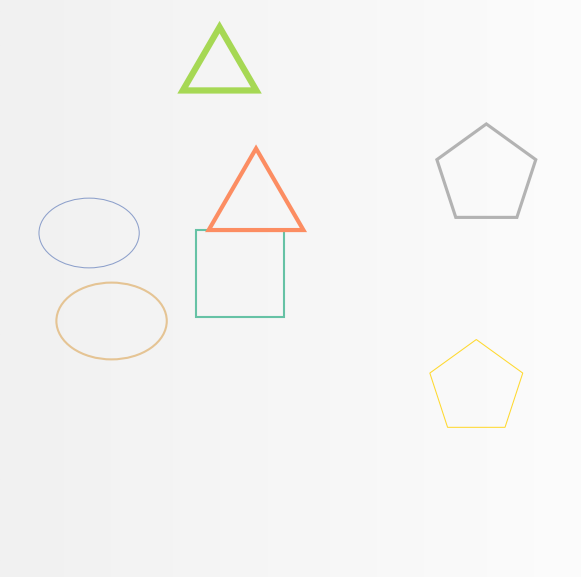[{"shape": "square", "thickness": 1, "radius": 0.38, "center": [0.413, 0.525]}, {"shape": "triangle", "thickness": 2, "radius": 0.47, "center": [0.441, 0.648]}, {"shape": "oval", "thickness": 0.5, "radius": 0.43, "center": [0.153, 0.596]}, {"shape": "triangle", "thickness": 3, "radius": 0.37, "center": [0.378, 0.879]}, {"shape": "pentagon", "thickness": 0.5, "radius": 0.42, "center": [0.819, 0.327]}, {"shape": "oval", "thickness": 1, "radius": 0.47, "center": [0.192, 0.443]}, {"shape": "pentagon", "thickness": 1.5, "radius": 0.45, "center": [0.837, 0.695]}]